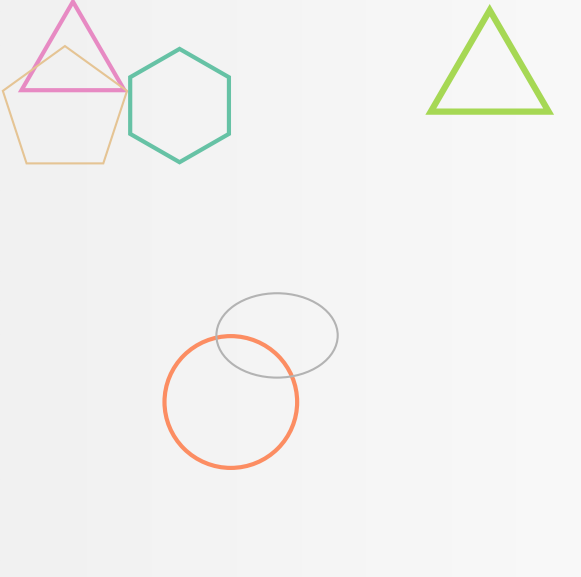[{"shape": "hexagon", "thickness": 2, "radius": 0.49, "center": [0.309, 0.816]}, {"shape": "circle", "thickness": 2, "radius": 0.57, "center": [0.397, 0.303]}, {"shape": "triangle", "thickness": 2, "radius": 0.51, "center": [0.126, 0.894]}, {"shape": "triangle", "thickness": 3, "radius": 0.59, "center": [0.843, 0.864]}, {"shape": "pentagon", "thickness": 1, "radius": 0.56, "center": [0.112, 0.807]}, {"shape": "oval", "thickness": 1, "radius": 0.52, "center": [0.477, 0.418]}]